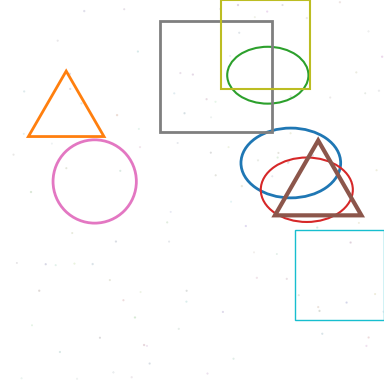[{"shape": "oval", "thickness": 2, "radius": 0.65, "center": [0.755, 0.577]}, {"shape": "triangle", "thickness": 2, "radius": 0.57, "center": [0.172, 0.702]}, {"shape": "oval", "thickness": 1.5, "radius": 0.53, "center": [0.696, 0.805]}, {"shape": "oval", "thickness": 1.5, "radius": 0.6, "center": [0.797, 0.507]}, {"shape": "triangle", "thickness": 3, "radius": 0.65, "center": [0.826, 0.505]}, {"shape": "circle", "thickness": 2, "radius": 0.54, "center": [0.246, 0.529]}, {"shape": "square", "thickness": 2, "radius": 0.73, "center": [0.562, 0.801]}, {"shape": "square", "thickness": 1.5, "radius": 0.58, "center": [0.69, 0.885]}, {"shape": "square", "thickness": 1, "radius": 0.58, "center": [0.882, 0.286]}]